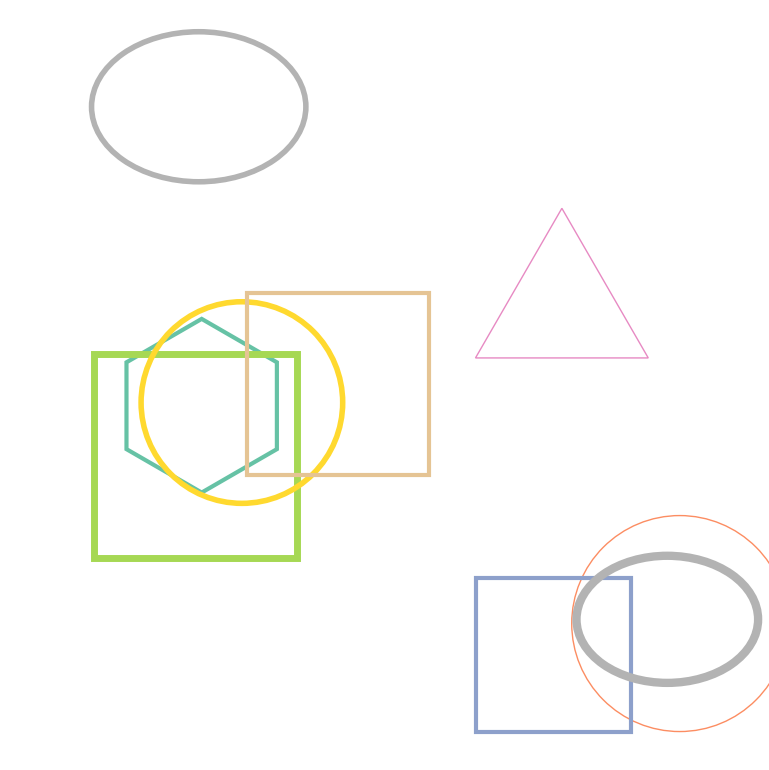[{"shape": "hexagon", "thickness": 1.5, "radius": 0.56, "center": [0.262, 0.473]}, {"shape": "circle", "thickness": 0.5, "radius": 0.7, "center": [0.883, 0.19]}, {"shape": "square", "thickness": 1.5, "radius": 0.5, "center": [0.719, 0.149]}, {"shape": "triangle", "thickness": 0.5, "radius": 0.65, "center": [0.73, 0.6]}, {"shape": "square", "thickness": 2.5, "radius": 0.66, "center": [0.254, 0.408]}, {"shape": "circle", "thickness": 2, "radius": 0.65, "center": [0.314, 0.477]}, {"shape": "square", "thickness": 1.5, "radius": 0.59, "center": [0.439, 0.501]}, {"shape": "oval", "thickness": 3, "radius": 0.59, "center": [0.867, 0.196]}, {"shape": "oval", "thickness": 2, "radius": 0.7, "center": [0.258, 0.861]}]